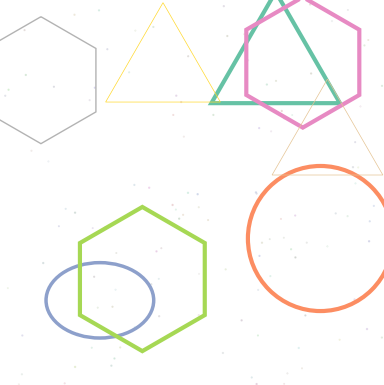[{"shape": "triangle", "thickness": 3, "radius": 0.96, "center": [0.716, 0.828]}, {"shape": "circle", "thickness": 3, "radius": 0.94, "center": [0.832, 0.38]}, {"shape": "oval", "thickness": 2.5, "radius": 0.7, "center": [0.259, 0.22]}, {"shape": "hexagon", "thickness": 3, "radius": 0.85, "center": [0.787, 0.838]}, {"shape": "hexagon", "thickness": 3, "radius": 0.94, "center": [0.37, 0.275]}, {"shape": "triangle", "thickness": 0.5, "radius": 0.86, "center": [0.423, 0.821]}, {"shape": "triangle", "thickness": 0.5, "radius": 0.83, "center": [0.851, 0.629]}, {"shape": "hexagon", "thickness": 1, "radius": 0.82, "center": [0.106, 0.792]}]